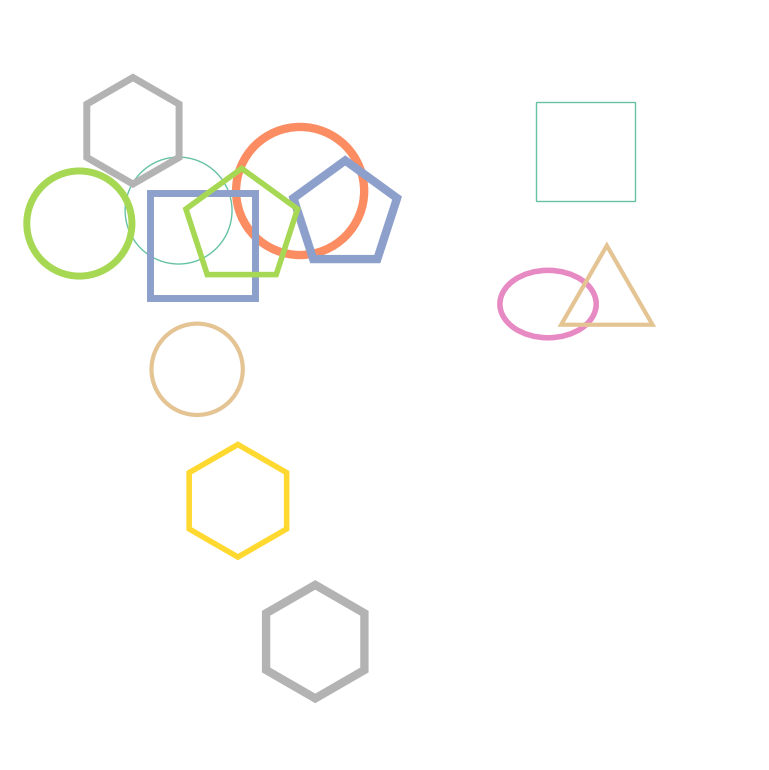[{"shape": "circle", "thickness": 0.5, "radius": 0.35, "center": [0.232, 0.727]}, {"shape": "square", "thickness": 0.5, "radius": 0.32, "center": [0.76, 0.803]}, {"shape": "circle", "thickness": 3, "radius": 0.42, "center": [0.39, 0.752]}, {"shape": "pentagon", "thickness": 3, "radius": 0.35, "center": [0.448, 0.721]}, {"shape": "square", "thickness": 2.5, "radius": 0.34, "center": [0.263, 0.681]}, {"shape": "oval", "thickness": 2, "radius": 0.31, "center": [0.712, 0.605]}, {"shape": "pentagon", "thickness": 2, "radius": 0.38, "center": [0.314, 0.705]}, {"shape": "circle", "thickness": 2.5, "radius": 0.34, "center": [0.103, 0.71]}, {"shape": "hexagon", "thickness": 2, "radius": 0.37, "center": [0.309, 0.35]}, {"shape": "circle", "thickness": 1.5, "radius": 0.3, "center": [0.256, 0.52]}, {"shape": "triangle", "thickness": 1.5, "radius": 0.34, "center": [0.788, 0.613]}, {"shape": "hexagon", "thickness": 3, "radius": 0.37, "center": [0.409, 0.167]}, {"shape": "hexagon", "thickness": 2.5, "radius": 0.35, "center": [0.173, 0.83]}]